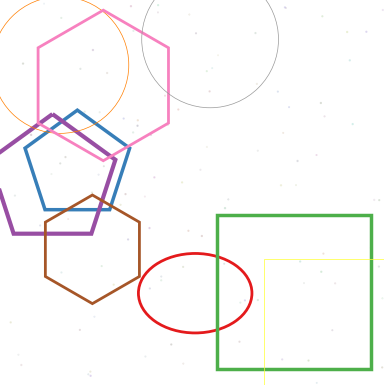[{"shape": "oval", "thickness": 2, "radius": 0.74, "center": [0.507, 0.238]}, {"shape": "pentagon", "thickness": 2.5, "radius": 0.71, "center": [0.201, 0.571]}, {"shape": "square", "thickness": 2.5, "radius": 1.0, "center": [0.764, 0.242]}, {"shape": "pentagon", "thickness": 3, "radius": 0.86, "center": [0.136, 0.532]}, {"shape": "circle", "thickness": 0.5, "radius": 0.89, "center": [0.157, 0.831]}, {"shape": "square", "thickness": 0.5, "radius": 0.92, "center": [0.869, 0.144]}, {"shape": "hexagon", "thickness": 2, "radius": 0.71, "center": [0.24, 0.352]}, {"shape": "hexagon", "thickness": 2, "radius": 0.98, "center": [0.268, 0.778]}, {"shape": "circle", "thickness": 0.5, "radius": 0.89, "center": [0.546, 0.898]}]